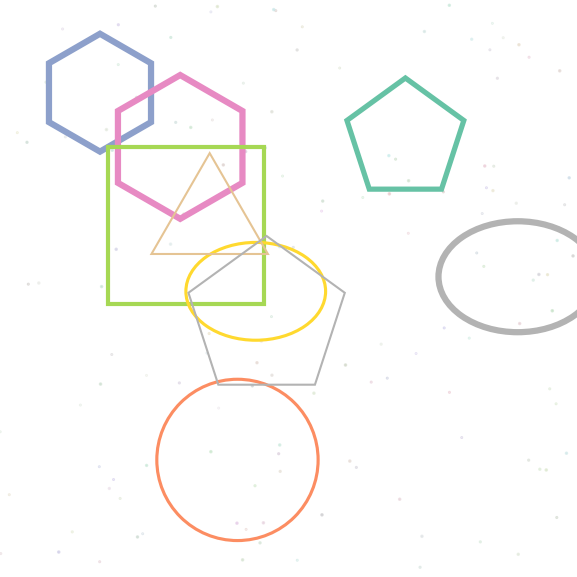[{"shape": "pentagon", "thickness": 2.5, "radius": 0.53, "center": [0.702, 0.758]}, {"shape": "circle", "thickness": 1.5, "radius": 0.7, "center": [0.411, 0.203]}, {"shape": "hexagon", "thickness": 3, "radius": 0.51, "center": [0.173, 0.839]}, {"shape": "hexagon", "thickness": 3, "radius": 0.62, "center": [0.312, 0.745]}, {"shape": "square", "thickness": 2, "radius": 0.68, "center": [0.322, 0.609]}, {"shape": "oval", "thickness": 1.5, "radius": 0.6, "center": [0.443, 0.495]}, {"shape": "triangle", "thickness": 1, "radius": 0.58, "center": [0.363, 0.618]}, {"shape": "oval", "thickness": 3, "radius": 0.69, "center": [0.896, 0.52]}, {"shape": "pentagon", "thickness": 1, "radius": 0.71, "center": [0.462, 0.448]}]